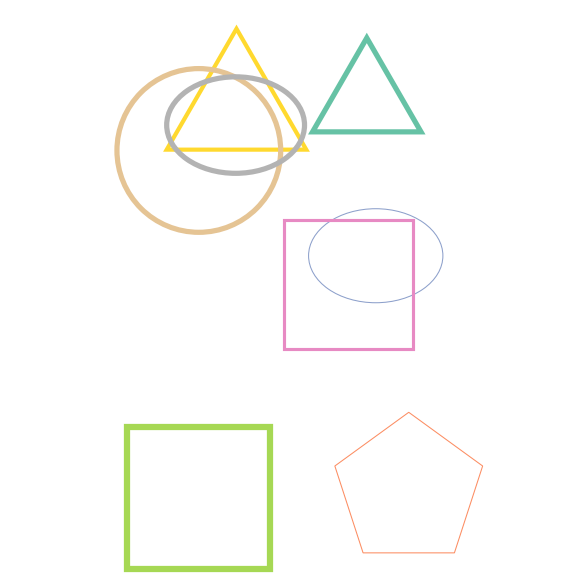[{"shape": "triangle", "thickness": 2.5, "radius": 0.54, "center": [0.635, 0.825]}, {"shape": "pentagon", "thickness": 0.5, "radius": 0.67, "center": [0.708, 0.151]}, {"shape": "oval", "thickness": 0.5, "radius": 0.58, "center": [0.651, 0.556]}, {"shape": "square", "thickness": 1.5, "radius": 0.56, "center": [0.603, 0.506]}, {"shape": "square", "thickness": 3, "radius": 0.62, "center": [0.343, 0.137]}, {"shape": "triangle", "thickness": 2, "radius": 0.7, "center": [0.41, 0.81]}, {"shape": "circle", "thickness": 2.5, "radius": 0.71, "center": [0.344, 0.739]}, {"shape": "oval", "thickness": 2.5, "radius": 0.6, "center": [0.408, 0.783]}]